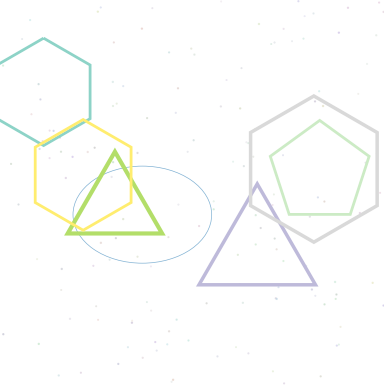[{"shape": "hexagon", "thickness": 2, "radius": 0.7, "center": [0.113, 0.761]}, {"shape": "triangle", "thickness": 2.5, "radius": 0.87, "center": [0.668, 0.348]}, {"shape": "oval", "thickness": 0.5, "radius": 0.9, "center": [0.37, 0.442]}, {"shape": "triangle", "thickness": 3, "radius": 0.71, "center": [0.298, 0.464]}, {"shape": "hexagon", "thickness": 2.5, "radius": 0.95, "center": [0.815, 0.561]}, {"shape": "pentagon", "thickness": 2, "radius": 0.67, "center": [0.83, 0.552]}, {"shape": "hexagon", "thickness": 2, "radius": 0.72, "center": [0.216, 0.546]}]